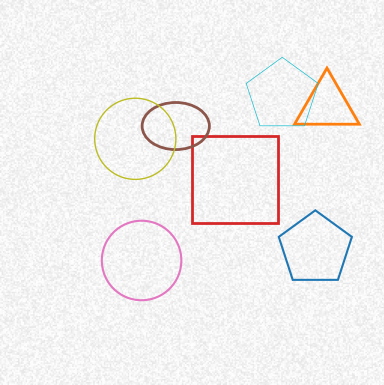[{"shape": "pentagon", "thickness": 1.5, "radius": 0.5, "center": [0.819, 0.354]}, {"shape": "triangle", "thickness": 2, "radius": 0.49, "center": [0.849, 0.726]}, {"shape": "square", "thickness": 2, "radius": 0.56, "center": [0.61, 0.534]}, {"shape": "oval", "thickness": 2, "radius": 0.44, "center": [0.456, 0.673]}, {"shape": "circle", "thickness": 1.5, "radius": 0.52, "center": [0.368, 0.323]}, {"shape": "circle", "thickness": 1, "radius": 0.53, "center": [0.351, 0.639]}, {"shape": "pentagon", "thickness": 0.5, "radius": 0.49, "center": [0.733, 0.753]}]